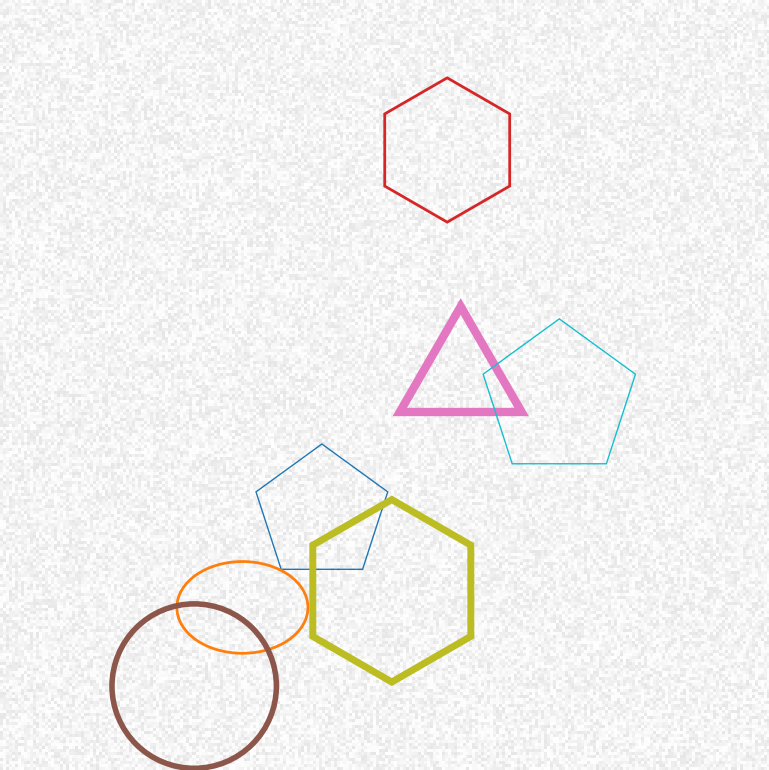[{"shape": "pentagon", "thickness": 0.5, "radius": 0.45, "center": [0.418, 0.333]}, {"shape": "oval", "thickness": 1, "radius": 0.43, "center": [0.315, 0.211]}, {"shape": "hexagon", "thickness": 1, "radius": 0.47, "center": [0.581, 0.805]}, {"shape": "circle", "thickness": 2, "radius": 0.53, "center": [0.252, 0.109]}, {"shape": "triangle", "thickness": 3, "radius": 0.46, "center": [0.598, 0.511]}, {"shape": "hexagon", "thickness": 2.5, "radius": 0.59, "center": [0.509, 0.233]}, {"shape": "pentagon", "thickness": 0.5, "radius": 0.52, "center": [0.726, 0.482]}]